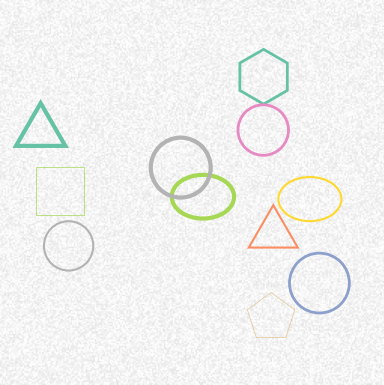[{"shape": "triangle", "thickness": 3, "radius": 0.37, "center": [0.106, 0.658]}, {"shape": "hexagon", "thickness": 2, "radius": 0.36, "center": [0.685, 0.801]}, {"shape": "triangle", "thickness": 1.5, "radius": 0.37, "center": [0.71, 0.394]}, {"shape": "circle", "thickness": 2, "radius": 0.39, "center": [0.83, 0.265]}, {"shape": "circle", "thickness": 2, "radius": 0.33, "center": [0.684, 0.662]}, {"shape": "square", "thickness": 0.5, "radius": 0.31, "center": [0.155, 0.503]}, {"shape": "oval", "thickness": 3, "radius": 0.4, "center": [0.527, 0.489]}, {"shape": "oval", "thickness": 1.5, "radius": 0.41, "center": [0.805, 0.483]}, {"shape": "pentagon", "thickness": 0.5, "radius": 0.32, "center": [0.704, 0.175]}, {"shape": "circle", "thickness": 3, "radius": 0.39, "center": [0.469, 0.565]}, {"shape": "circle", "thickness": 1.5, "radius": 0.32, "center": [0.178, 0.361]}]